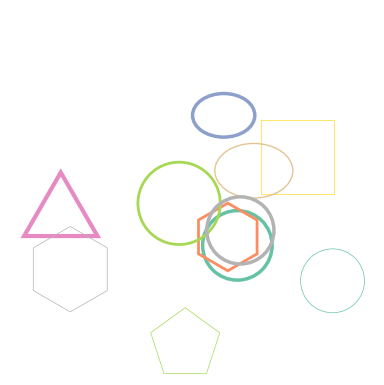[{"shape": "circle", "thickness": 0.5, "radius": 0.42, "center": [0.864, 0.271]}, {"shape": "circle", "thickness": 2.5, "radius": 0.45, "center": [0.617, 0.363]}, {"shape": "hexagon", "thickness": 2, "radius": 0.44, "center": [0.592, 0.385]}, {"shape": "oval", "thickness": 2.5, "radius": 0.4, "center": [0.581, 0.7]}, {"shape": "triangle", "thickness": 3, "radius": 0.55, "center": [0.158, 0.442]}, {"shape": "pentagon", "thickness": 0.5, "radius": 0.47, "center": [0.481, 0.107]}, {"shape": "circle", "thickness": 2, "radius": 0.53, "center": [0.465, 0.472]}, {"shape": "square", "thickness": 0.5, "radius": 0.48, "center": [0.773, 0.592]}, {"shape": "oval", "thickness": 1, "radius": 0.51, "center": [0.659, 0.557]}, {"shape": "hexagon", "thickness": 0.5, "radius": 0.55, "center": [0.183, 0.301]}, {"shape": "circle", "thickness": 2.5, "radius": 0.44, "center": [0.624, 0.402]}]